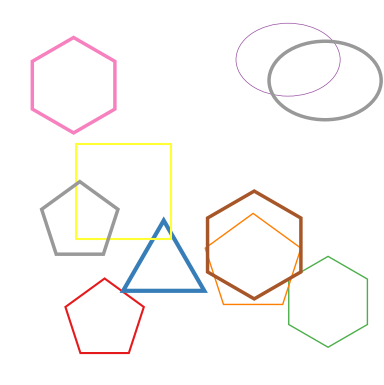[{"shape": "pentagon", "thickness": 1.5, "radius": 0.54, "center": [0.272, 0.17]}, {"shape": "triangle", "thickness": 3, "radius": 0.61, "center": [0.425, 0.306]}, {"shape": "hexagon", "thickness": 1, "radius": 0.59, "center": [0.852, 0.216]}, {"shape": "oval", "thickness": 0.5, "radius": 0.68, "center": [0.748, 0.845]}, {"shape": "pentagon", "thickness": 1, "radius": 0.65, "center": [0.657, 0.315]}, {"shape": "square", "thickness": 1.5, "radius": 0.62, "center": [0.32, 0.503]}, {"shape": "hexagon", "thickness": 2.5, "radius": 0.7, "center": [0.66, 0.364]}, {"shape": "hexagon", "thickness": 2.5, "radius": 0.62, "center": [0.191, 0.779]}, {"shape": "pentagon", "thickness": 2.5, "radius": 0.52, "center": [0.207, 0.424]}, {"shape": "oval", "thickness": 2.5, "radius": 0.73, "center": [0.844, 0.791]}]